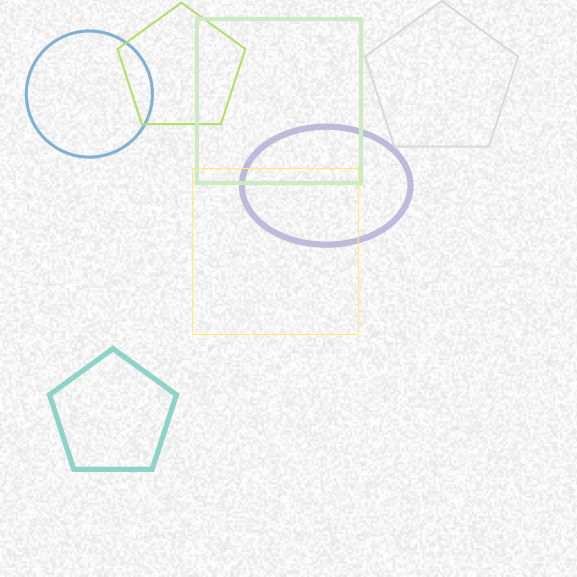[{"shape": "pentagon", "thickness": 2.5, "radius": 0.58, "center": [0.196, 0.28]}, {"shape": "oval", "thickness": 3, "radius": 0.73, "center": [0.565, 0.678]}, {"shape": "circle", "thickness": 1.5, "radius": 0.55, "center": [0.155, 0.836]}, {"shape": "pentagon", "thickness": 1, "radius": 0.58, "center": [0.314, 0.878]}, {"shape": "pentagon", "thickness": 1, "radius": 0.7, "center": [0.765, 0.858]}, {"shape": "square", "thickness": 2, "radius": 0.71, "center": [0.483, 0.824]}, {"shape": "square", "thickness": 0.5, "radius": 0.72, "center": [0.476, 0.564]}]